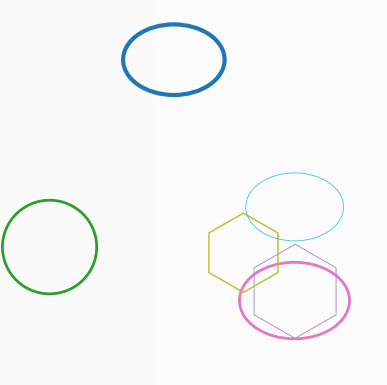[{"shape": "oval", "thickness": 3, "radius": 0.65, "center": [0.449, 0.845]}, {"shape": "circle", "thickness": 2, "radius": 0.61, "center": [0.128, 0.358]}, {"shape": "hexagon", "thickness": 0.5, "radius": 0.61, "center": [0.761, 0.243]}, {"shape": "oval", "thickness": 2, "radius": 0.71, "center": [0.76, 0.219]}, {"shape": "hexagon", "thickness": 1, "radius": 0.51, "center": [0.628, 0.344]}, {"shape": "oval", "thickness": 0.5, "radius": 0.63, "center": [0.76, 0.463]}]